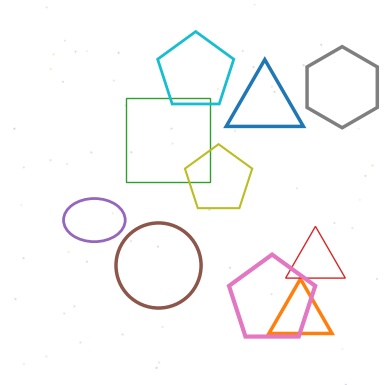[{"shape": "triangle", "thickness": 2.5, "radius": 0.58, "center": [0.688, 0.73]}, {"shape": "triangle", "thickness": 2.5, "radius": 0.47, "center": [0.78, 0.181]}, {"shape": "square", "thickness": 1, "radius": 0.54, "center": [0.437, 0.637]}, {"shape": "triangle", "thickness": 1, "radius": 0.45, "center": [0.819, 0.322]}, {"shape": "oval", "thickness": 2, "radius": 0.4, "center": [0.245, 0.428]}, {"shape": "circle", "thickness": 2.5, "radius": 0.55, "center": [0.412, 0.31]}, {"shape": "pentagon", "thickness": 3, "radius": 0.59, "center": [0.707, 0.221]}, {"shape": "hexagon", "thickness": 2.5, "radius": 0.53, "center": [0.889, 0.774]}, {"shape": "pentagon", "thickness": 1.5, "radius": 0.46, "center": [0.568, 0.534]}, {"shape": "pentagon", "thickness": 2, "radius": 0.52, "center": [0.508, 0.814]}]